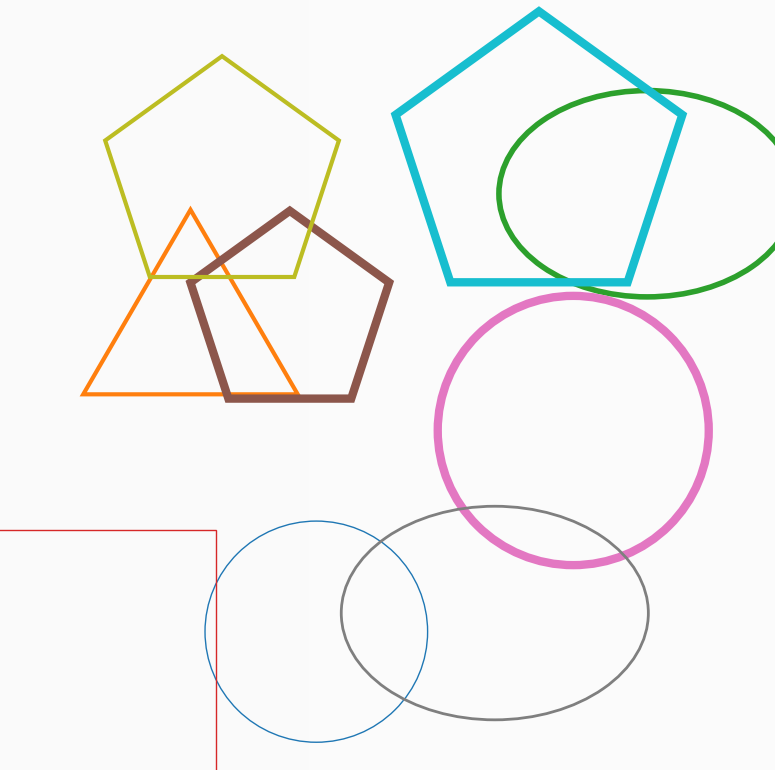[{"shape": "circle", "thickness": 0.5, "radius": 0.72, "center": [0.408, 0.18]}, {"shape": "triangle", "thickness": 1.5, "radius": 0.8, "center": [0.246, 0.568]}, {"shape": "oval", "thickness": 2, "radius": 0.96, "center": [0.835, 0.748]}, {"shape": "square", "thickness": 0.5, "radius": 0.78, "center": [0.122, 0.156]}, {"shape": "pentagon", "thickness": 3, "radius": 0.67, "center": [0.374, 0.591]}, {"shape": "circle", "thickness": 3, "radius": 0.87, "center": [0.74, 0.441]}, {"shape": "oval", "thickness": 1, "radius": 0.99, "center": [0.638, 0.204]}, {"shape": "pentagon", "thickness": 1.5, "radius": 0.79, "center": [0.287, 0.769]}, {"shape": "pentagon", "thickness": 3, "radius": 0.97, "center": [0.695, 0.791]}]